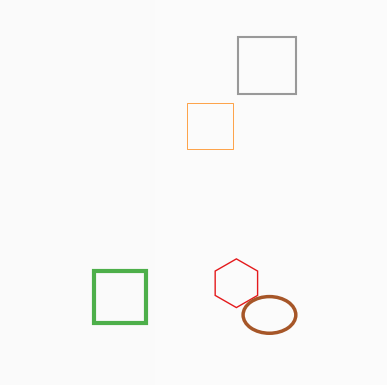[{"shape": "hexagon", "thickness": 1, "radius": 0.32, "center": [0.61, 0.264]}, {"shape": "square", "thickness": 3, "radius": 0.34, "center": [0.31, 0.229]}, {"shape": "square", "thickness": 0.5, "radius": 0.3, "center": [0.541, 0.672]}, {"shape": "oval", "thickness": 2.5, "radius": 0.34, "center": [0.695, 0.182]}, {"shape": "square", "thickness": 1.5, "radius": 0.37, "center": [0.69, 0.83]}]